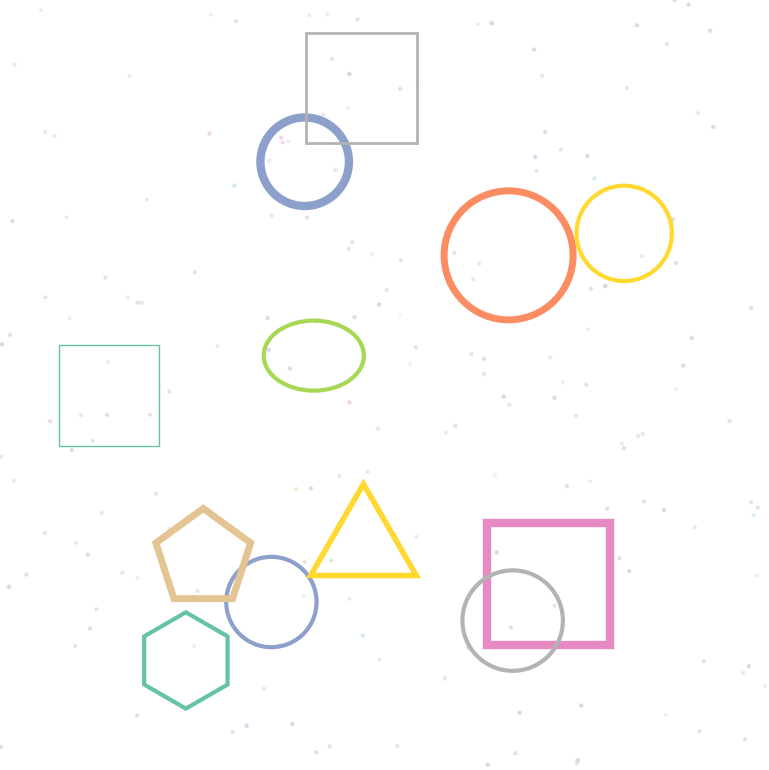[{"shape": "hexagon", "thickness": 1.5, "radius": 0.31, "center": [0.241, 0.142]}, {"shape": "square", "thickness": 0.5, "radius": 0.33, "center": [0.141, 0.486]}, {"shape": "circle", "thickness": 2.5, "radius": 0.42, "center": [0.661, 0.668]}, {"shape": "circle", "thickness": 1.5, "radius": 0.29, "center": [0.352, 0.218]}, {"shape": "circle", "thickness": 3, "radius": 0.29, "center": [0.396, 0.79]}, {"shape": "square", "thickness": 3, "radius": 0.4, "center": [0.712, 0.242]}, {"shape": "oval", "thickness": 1.5, "radius": 0.33, "center": [0.408, 0.538]}, {"shape": "triangle", "thickness": 2, "radius": 0.4, "center": [0.472, 0.292]}, {"shape": "circle", "thickness": 1.5, "radius": 0.31, "center": [0.811, 0.697]}, {"shape": "pentagon", "thickness": 2.5, "radius": 0.32, "center": [0.264, 0.275]}, {"shape": "square", "thickness": 1, "radius": 0.36, "center": [0.469, 0.886]}, {"shape": "circle", "thickness": 1.5, "radius": 0.33, "center": [0.666, 0.194]}]